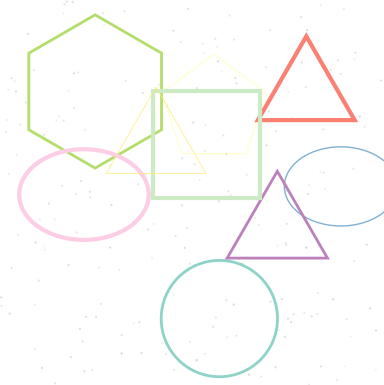[{"shape": "circle", "thickness": 2, "radius": 0.76, "center": [0.57, 0.173]}, {"shape": "pentagon", "thickness": 0.5, "radius": 0.71, "center": [0.556, 0.716]}, {"shape": "triangle", "thickness": 3, "radius": 0.73, "center": [0.796, 0.761]}, {"shape": "oval", "thickness": 1, "radius": 0.73, "center": [0.885, 0.516]}, {"shape": "hexagon", "thickness": 2, "radius": 1.0, "center": [0.247, 0.762]}, {"shape": "oval", "thickness": 3, "radius": 0.84, "center": [0.218, 0.495]}, {"shape": "triangle", "thickness": 2, "radius": 0.75, "center": [0.72, 0.405]}, {"shape": "square", "thickness": 3, "radius": 0.7, "center": [0.536, 0.625]}, {"shape": "triangle", "thickness": 0.5, "radius": 0.75, "center": [0.405, 0.624]}]